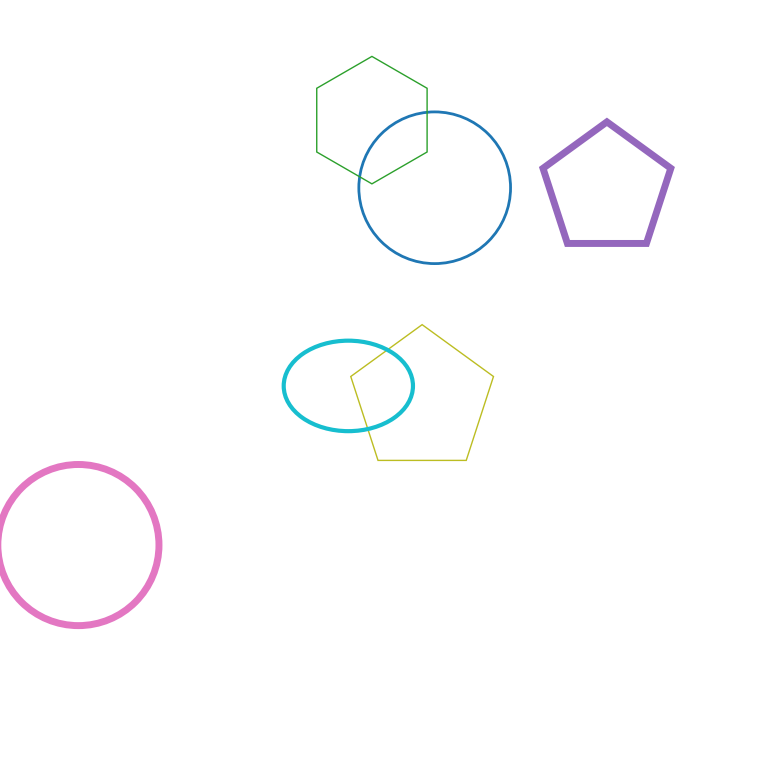[{"shape": "circle", "thickness": 1, "radius": 0.49, "center": [0.565, 0.756]}, {"shape": "hexagon", "thickness": 0.5, "radius": 0.41, "center": [0.483, 0.844]}, {"shape": "pentagon", "thickness": 2.5, "radius": 0.44, "center": [0.788, 0.754]}, {"shape": "circle", "thickness": 2.5, "radius": 0.52, "center": [0.102, 0.292]}, {"shape": "pentagon", "thickness": 0.5, "radius": 0.49, "center": [0.548, 0.481]}, {"shape": "oval", "thickness": 1.5, "radius": 0.42, "center": [0.452, 0.499]}]